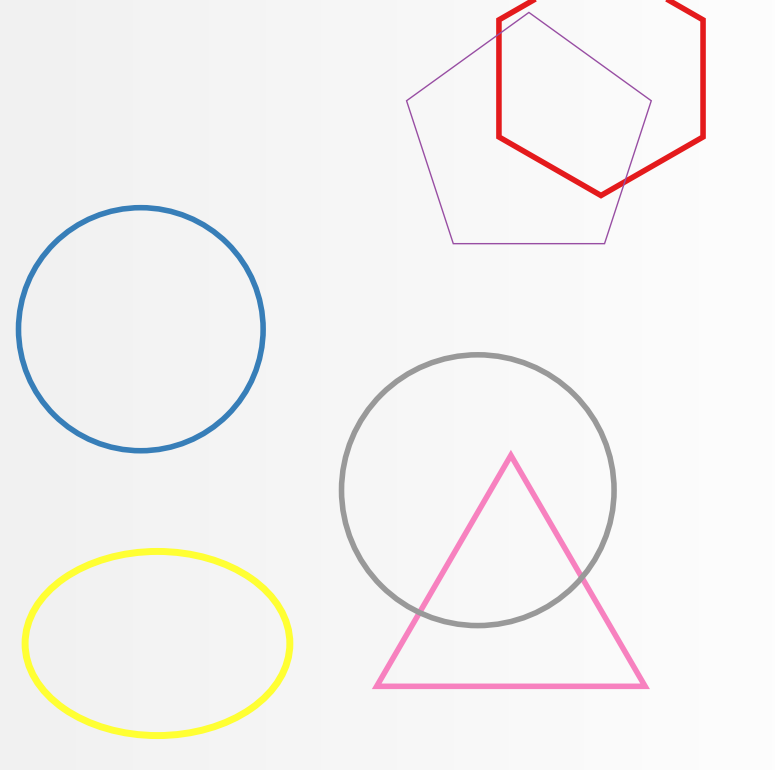[{"shape": "hexagon", "thickness": 2, "radius": 0.76, "center": [0.775, 0.898]}, {"shape": "circle", "thickness": 2, "radius": 0.79, "center": [0.182, 0.572]}, {"shape": "pentagon", "thickness": 0.5, "radius": 0.83, "center": [0.682, 0.818]}, {"shape": "oval", "thickness": 2.5, "radius": 0.85, "center": [0.203, 0.164]}, {"shape": "triangle", "thickness": 2, "radius": 1.0, "center": [0.659, 0.209]}, {"shape": "circle", "thickness": 2, "radius": 0.88, "center": [0.617, 0.363]}]